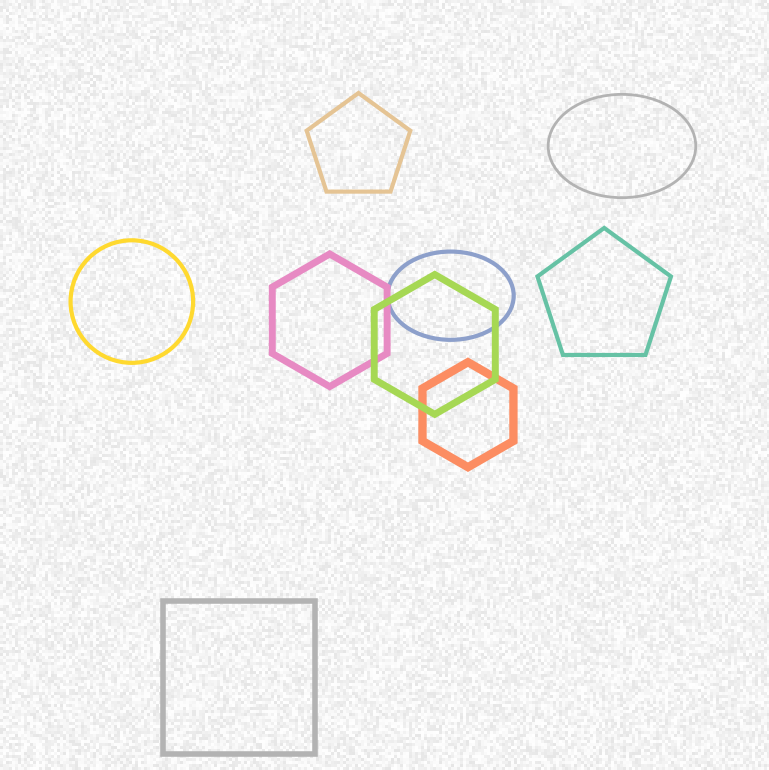[{"shape": "pentagon", "thickness": 1.5, "radius": 0.46, "center": [0.785, 0.613]}, {"shape": "hexagon", "thickness": 3, "radius": 0.34, "center": [0.608, 0.461]}, {"shape": "oval", "thickness": 1.5, "radius": 0.41, "center": [0.585, 0.616]}, {"shape": "hexagon", "thickness": 2.5, "radius": 0.43, "center": [0.428, 0.584]}, {"shape": "hexagon", "thickness": 2.5, "radius": 0.45, "center": [0.565, 0.553]}, {"shape": "circle", "thickness": 1.5, "radius": 0.4, "center": [0.171, 0.608]}, {"shape": "pentagon", "thickness": 1.5, "radius": 0.35, "center": [0.466, 0.808]}, {"shape": "oval", "thickness": 1, "radius": 0.48, "center": [0.808, 0.81]}, {"shape": "square", "thickness": 2, "radius": 0.49, "center": [0.31, 0.12]}]